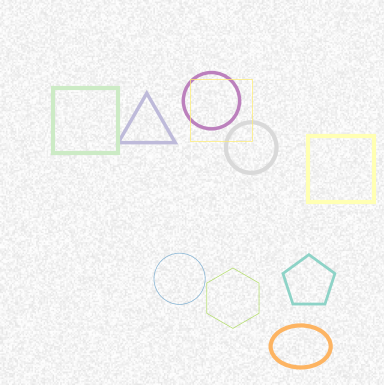[{"shape": "pentagon", "thickness": 2, "radius": 0.35, "center": [0.802, 0.268]}, {"shape": "square", "thickness": 3, "radius": 0.43, "center": [0.885, 0.56]}, {"shape": "triangle", "thickness": 2.5, "radius": 0.43, "center": [0.381, 0.672]}, {"shape": "circle", "thickness": 0.5, "radius": 0.33, "center": [0.466, 0.276]}, {"shape": "oval", "thickness": 3, "radius": 0.39, "center": [0.781, 0.1]}, {"shape": "hexagon", "thickness": 0.5, "radius": 0.39, "center": [0.605, 0.225]}, {"shape": "circle", "thickness": 3, "radius": 0.33, "center": [0.653, 0.617]}, {"shape": "circle", "thickness": 2.5, "radius": 0.37, "center": [0.549, 0.738]}, {"shape": "square", "thickness": 3, "radius": 0.42, "center": [0.222, 0.686]}, {"shape": "square", "thickness": 0.5, "radius": 0.4, "center": [0.575, 0.714]}]